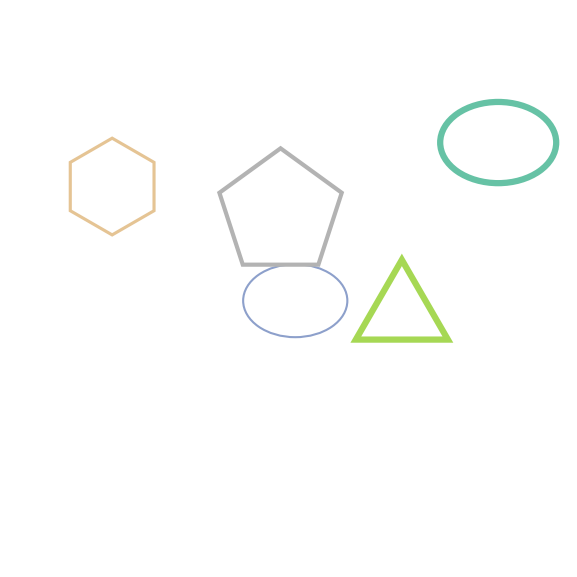[{"shape": "oval", "thickness": 3, "radius": 0.5, "center": [0.863, 0.752]}, {"shape": "oval", "thickness": 1, "radius": 0.45, "center": [0.511, 0.478]}, {"shape": "triangle", "thickness": 3, "radius": 0.46, "center": [0.696, 0.457]}, {"shape": "hexagon", "thickness": 1.5, "radius": 0.42, "center": [0.194, 0.676]}, {"shape": "pentagon", "thickness": 2, "radius": 0.56, "center": [0.486, 0.631]}]